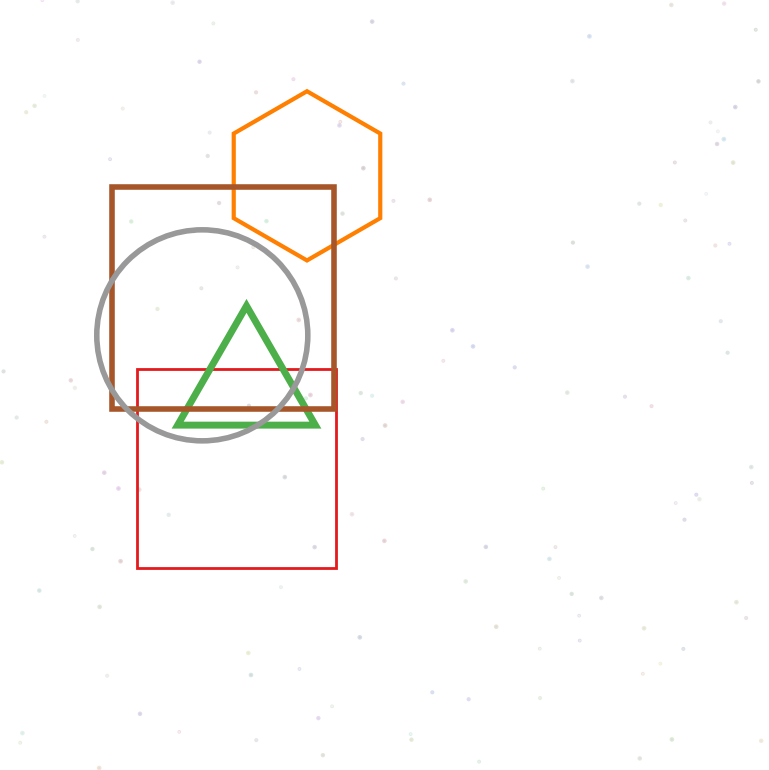[{"shape": "square", "thickness": 1, "radius": 0.65, "center": [0.307, 0.391]}, {"shape": "triangle", "thickness": 2.5, "radius": 0.52, "center": [0.32, 0.5]}, {"shape": "hexagon", "thickness": 1.5, "radius": 0.55, "center": [0.399, 0.772]}, {"shape": "square", "thickness": 2, "radius": 0.72, "center": [0.289, 0.613]}, {"shape": "circle", "thickness": 2, "radius": 0.69, "center": [0.263, 0.564]}]